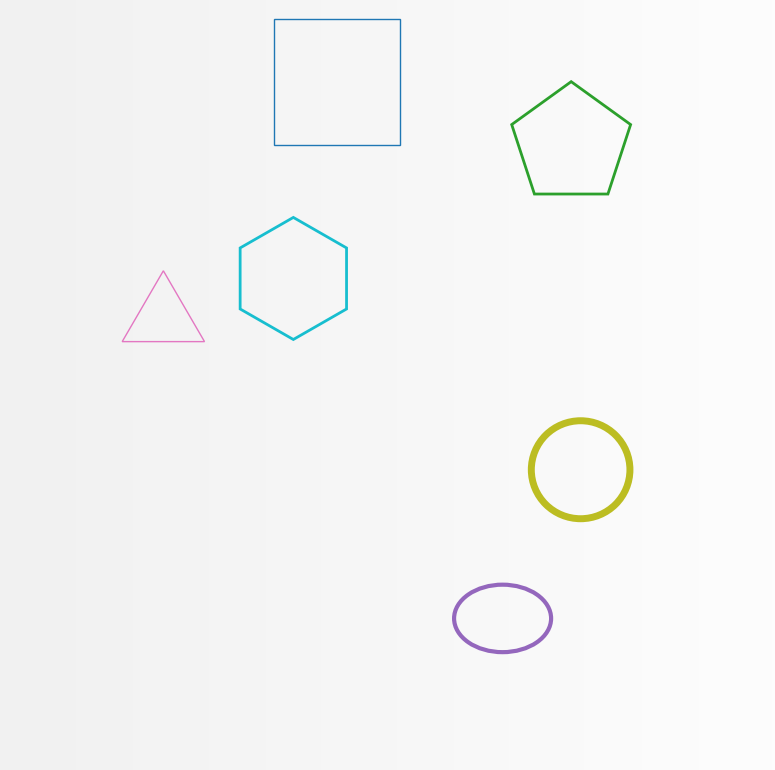[{"shape": "square", "thickness": 0.5, "radius": 0.41, "center": [0.435, 0.894]}, {"shape": "pentagon", "thickness": 1, "radius": 0.4, "center": [0.737, 0.813]}, {"shape": "oval", "thickness": 1.5, "radius": 0.31, "center": [0.649, 0.197]}, {"shape": "triangle", "thickness": 0.5, "radius": 0.31, "center": [0.211, 0.587]}, {"shape": "circle", "thickness": 2.5, "radius": 0.32, "center": [0.749, 0.39]}, {"shape": "hexagon", "thickness": 1, "radius": 0.4, "center": [0.379, 0.638]}]